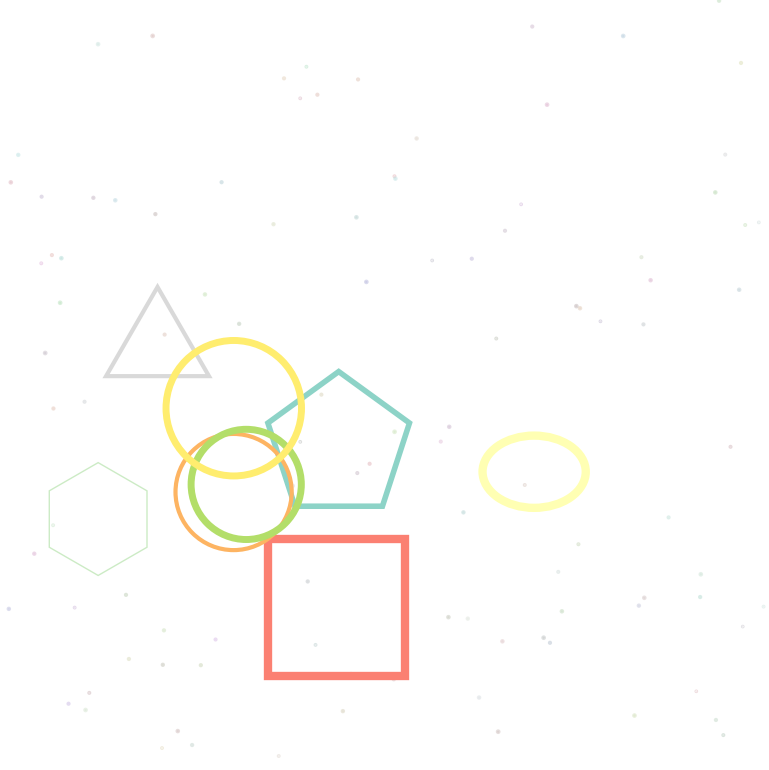[{"shape": "pentagon", "thickness": 2, "radius": 0.48, "center": [0.44, 0.421]}, {"shape": "oval", "thickness": 3, "radius": 0.34, "center": [0.694, 0.387]}, {"shape": "square", "thickness": 3, "radius": 0.45, "center": [0.437, 0.211]}, {"shape": "circle", "thickness": 1.5, "radius": 0.38, "center": [0.303, 0.361]}, {"shape": "circle", "thickness": 2.5, "radius": 0.36, "center": [0.32, 0.371]}, {"shape": "triangle", "thickness": 1.5, "radius": 0.39, "center": [0.205, 0.55]}, {"shape": "hexagon", "thickness": 0.5, "radius": 0.37, "center": [0.127, 0.326]}, {"shape": "circle", "thickness": 2.5, "radius": 0.44, "center": [0.304, 0.47]}]